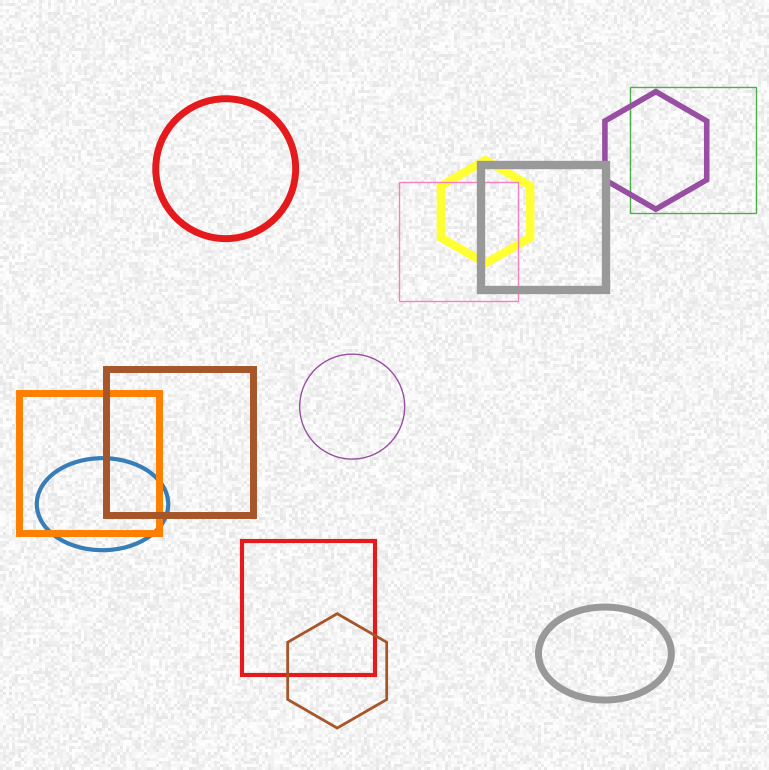[{"shape": "square", "thickness": 1.5, "radius": 0.43, "center": [0.401, 0.21]}, {"shape": "circle", "thickness": 2.5, "radius": 0.45, "center": [0.293, 0.781]}, {"shape": "oval", "thickness": 1.5, "radius": 0.43, "center": [0.133, 0.345]}, {"shape": "square", "thickness": 0.5, "radius": 0.41, "center": [0.9, 0.805]}, {"shape": "hexagon", "thickness": 2, "radius": 0.38, "center": [0.852, 0.805]}, {"shape": "circle", "thickness": 0.5, "radius": 0.34, "center": [0.457, 0.472]}, {"shape": "square", "thickness": 2.5, "radius": 0.45, "center": [0.116, 0.398]}, {"shape": "hexagon", "thickness": 3, "radius": 0.34, "center": [0.631, 0.725]}, {"shape": "hexagon", "thickness": 1, "radius": 0.37, "center": [0.438, 0.129]}, {"shape": "square", "thickness": 2.5, "radius": 0.48, "center": [0.234, 0.426]}, {"shape": "square", "thickness": 0.5, "radius": 0.39, "center": [0.595, 0.686]}, {"shape": "oval", "thickness": 2.5, "radius": 0.43, "center": [0.786, 0.151]}, {"shape": "square", "thickness": 3, "radius": 0.41, "center": [0.706, 0.704]}]